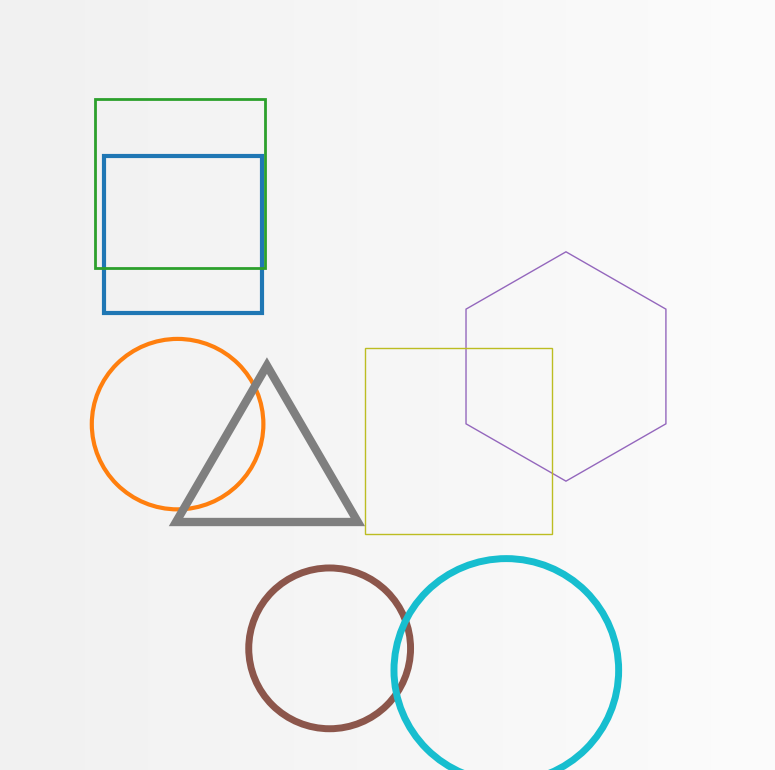[{"shape": "square", "thickness": 1.5, "radius": 0.51, "center": [0.236, 0.696]}, {"shape": "circle", "thickness": 1.5, "radius": 0.55, "center": [0.229, 0.449]}, {"shape": "square", "thickness": 1, "radius": 0.55, "center": [0.233, 0.761]}, {"shape": "hexagon", "thickness": 0.5, "radius": 0.74, "center": [0.73, 0.524]}, {"shape": "circle", "thickness": 2.5, "radius": 0.52, "center": [0.425, 0.158]}, {"shape": "triangle", "thickness": 3, "radius": 0.68, "center": [0.344, 0.39]}, {"shape": "square", "thickness": 0.5, "radius": 0.6, "center": [0.591, 0.427]}, {"shape": "circle", "thickness": 2.5, "radius": 0.72, "center": [0.653, 0.13]}]